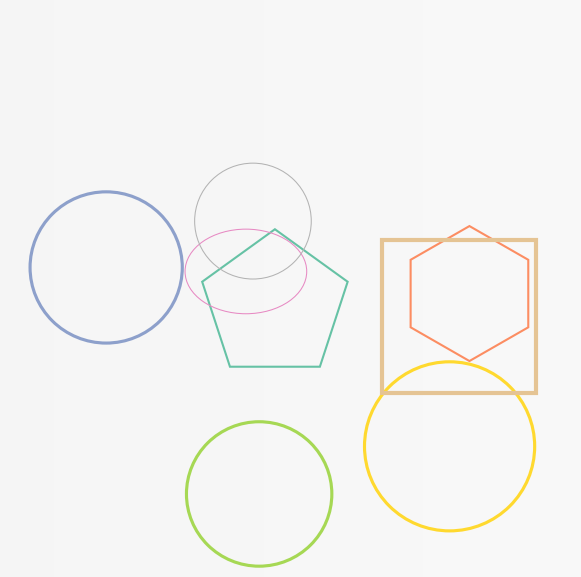[{"shape": "pentagon", "thickness": 1, "radius": 0.66, "center": [0.473, 0.471]}, {"shape": "hexagon", "thickness": 1, "radius": 0.58, "center": [0.808, 0.491]}, {"shape": "circle", "thickness": 1.5, "radius": 0.65, "center": [0.183, 0.536]}, {"shape": "oval", "thickness": 0.5, "radius": 0.52, "center": [0.423, 0.529]}, {"shape": "circle", "thickness": 1.5, "radius": 0.63, "center": [0.446, 0.144]}, {"shape": "circle", "thickness": 1.5, "radius": 0.73, "center": [0.773, 0.226]}, {"shape": "square", "thickness": 2, "radius": 0.66, "center": [0.79, 0.45]}, {"shape": "circle", "thickness": 0.5, "radius": 0.5, "center": [0.435, 0.616]}]